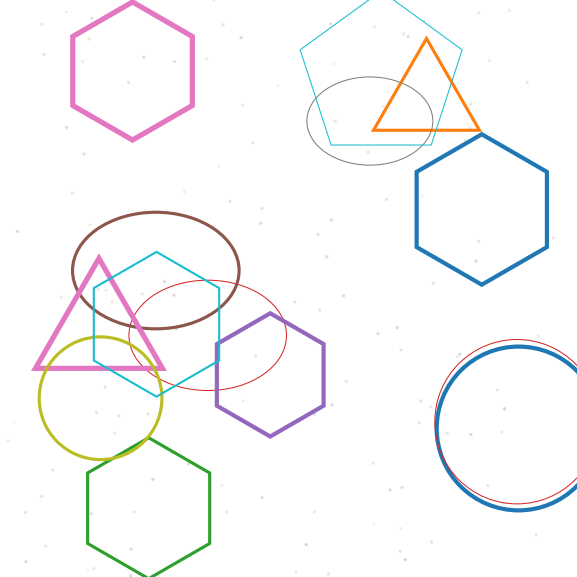[{"shape": "circle", "thickness": 2, "radius": 0.71, "center": [0.898, 0.257]}, {"shape": "hexagon", "thickness": 2, "radius": 0.65, "center": [0.834, 0.636]}, {"shape": "triangle", "thickness": 1.5, "radius": 0.53, "center": [0.738, 0.827]}, {"shape": "hexagon", "thickness": 1.5, "radius": 0.61, "center": [0.257, 0.119]}, {"shape": "circle", "thickness": 0.5, "radius": 0.71, "center": [0.895, 0.269]}, {"shape": "oval", "thickness": 0.5, "radius": 0.68, "center": [0.36, 0.418]}, {"shape": "hexagon", "thickness": 2, "radius": 0.53, "center": [0.468, 0.35]}, {"shape": "oval", "thickness": 1.5, "radius": 0.72, "center": [0.27, 0.531]}, {"shape": "hexagon", "thickness": 2.5, "radius": 0.6, "center": [0.23, 0.876]}, {"shape": "triangle", "thickness": 2.5, "radius": 0.63, "center": [0.171, 0.425]}, {"shape": "oval", "thickness": 0.5, "radius": 0.55, "center": [0.64, 0.79]}, {"shape": "circle", "thickness": 1.5, "radius": 0.53, "center": [0.174, 0.31]}, {"shape": "hexagon", "thickness": 1, "radius": 0.63, "center": [0.271, 0.438]}, {"shape": "pentagon", "thickness": 0.5, "radius": 0.74, "center": [0.66, 0.867]}]